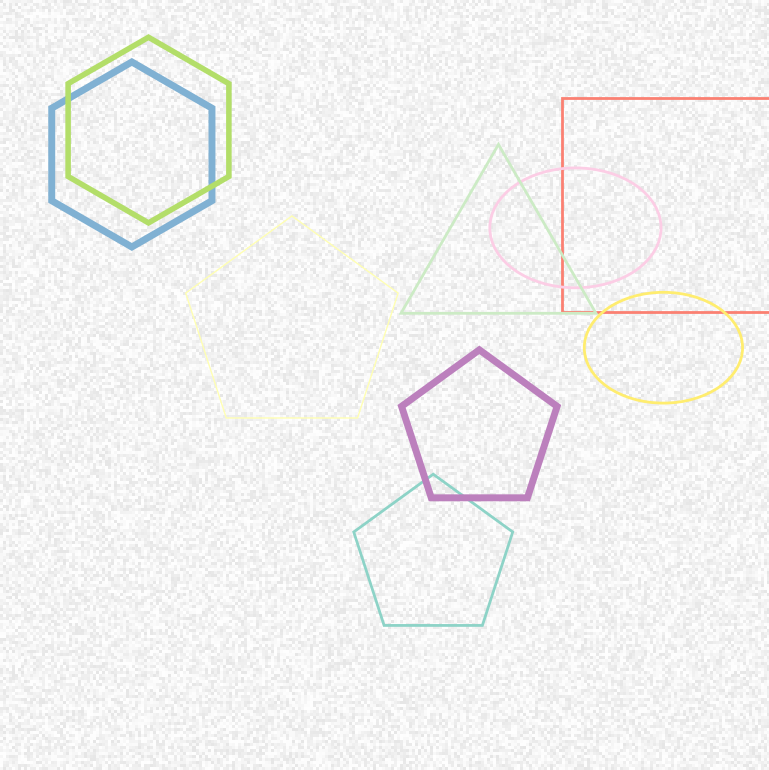[{"shape": "pentagon", "thickness": 1, "radius": 0.54, "center": [0.563, 0.276]}, {"shape": "pentagon", "thickness": 0.5, "radius": 0.73, "center": [0.379, 0.575]}, {"shape": "square", "thickness": 1, "radius": 0.7, "center": [0.869, 0.734]}, {"shape": "hexagon", "thickness": 2.5, "radius": 0.6, "center": [0.171, 0.799]}, {"shape": "hexagon", "thickness": 2, "radius": 0.6, "center": [0.193, 0.831]}, {"shape": "oval", "thickness": 1, "radius": 0.56, "center": [0.747, 0.704]}, {"shape": "pentagon", "thickness": 2.5, "radius": 0.53, "center": [0.623, 0.439]}, {"shape": "triangle", "thickness": 1, "radius": 0.73, "center": [0.647, 0.666]}, {"shape": "oval", "thickness": 1, "radius": 0.51, "center": [0.862, 0.548]}]